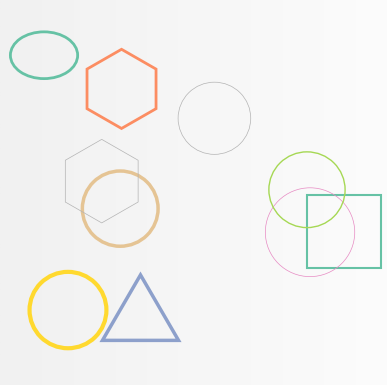[{"shape": "square", "thickness": 1.5, "radius": 0.47, "center": [0.888, 0.398]}, {"shape": "oval", "thickness": 2, "radius": 0.43, "center": [0.114, 0.857]}, {"shape": "hexagon", "thickness": 2, "radius": 0.51, "center": [0.314, 0.769]}, {"shape": "triangle", "thickness": 2.5, "radius": 0.57, "center": [0.363, 0.173]}, {"shape": "circle", "thickness": 0.5, "radius": 0.58, "center": [0.8, 0.397]}, {"shape": "circle", "thickness": 1, "radius": 0.49, "center": [0.792, 0.507]}, {"shape": "circle", "thickness": 3, "radius": 0.5, "center": [0.175, 0.195]}, {"shape": "circle", "thickness": 2.5, "radius": 0.49, "center": [0.31, 0.458]}, {"shape": "circle", "thickness": 0.5, "radius": 0.47, "center": [0.553, 0.693]}, {"shape": "hexagon", "thickness": 0.5, "radius": 0.54, "center": [0.263, 0.529]}]